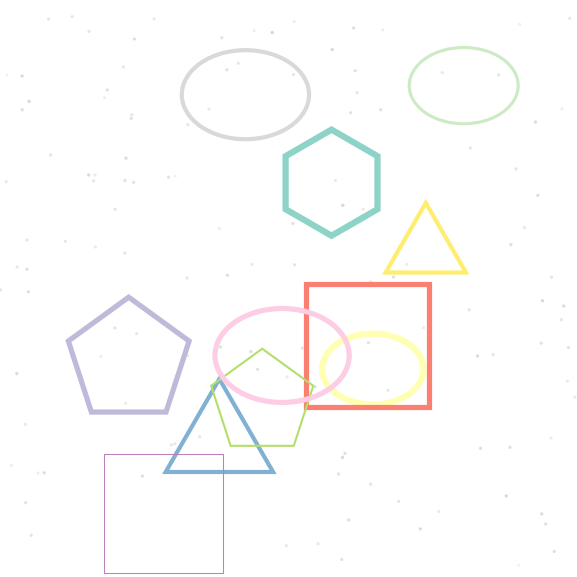[{"shape": "hexagon", "thickness": 3, "radius": 0.46, "center": [0.574, 0.683]}, {"shape": "oval", "thickness": 3, "radius": 0.44, "center": [0.646, 0.36]}, {"shape": "pentagon", "thickness": 2.5, "radius": 0.55, "center": [0.223, 0.375]}, {"shape": "square", "thickness": 2.5, "radius": 0.53, "center": [0.636, 0.401]}, {"shape": "triangle", "thickness": 2, "radius": 0.54, "center": [0.38, 0.236]}, {"shape": "pentagon", "thickness": 1, "radius": 0.46, "center": [0.454, 0.302]}, {"shape": "oval", "thickness": 2.5, "radius": 0.58, "center": [0.488, 0.384]}, {"shape": "oval", "thickness": 2, "radius": 0.55, "center": [0.425, 0.835]}, {"shape": "square", "thickness": 0.5, "radius": 0.52, "center": [0.284, 0.11]}, {"shape": "oval", "thickness": 1.5, "radius": 0.47, "center": [0.803, 0.851]}, {"shape": "triangle", "thickness": 2, "radius": 0.4, "center": [0.737, 0.567]}]